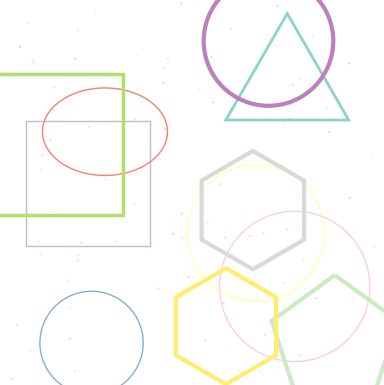[{"shape": "triangle", "thickness": 2, "radius": 0.92, "center": [0.746, 0.78]}, {"shape": "circle", "thickness": 1, "radius": 0.89, "center": [0.665, 0.394]}, {"shape": "square", "thickness": 1, "radius": 0.81, "center": [0.228, 0.523]}, {"shape": "oval", "thickness": 1, "radius": 0.81, "center": [0.273, 0.658]}, {"shape": "circle", "thickness": 1, "radius": 0.67, "center": [0.238, 0.109]}, {"shape": "square", "thickness": 2.5, "radius": 0.91, "center": [0.138, 0.624]}, {"shape": "circle", "thickness": 1, "radius": 0.98, "center": [0.766, 0.256]}, {"shape": "hexagon", "thickness": 3, "radius": 0.77, "center": [0.657, 0.454]}, {"shape": "circle", "thickness": 3, "radius": 0.84, "center": [0.697, 0.894]}, {"shape": "pentagon", "thickness": 3, "radius": 0.86, "center": [0.87, 0.113]}, {"shape": "hexagon", "thickness": 3, "radius": 0.75, "center": [0.587, 0.153]}]